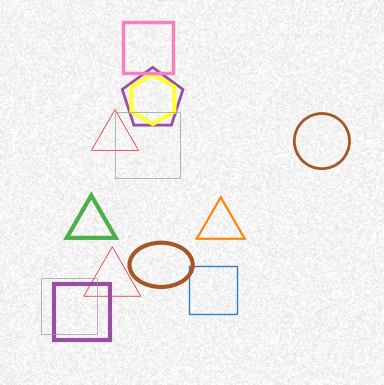[{"shape": "triangle", "thickness": 0.5, "radius": 0.35, "center": [0.299, 0.645]}, {"shape": "triangle", "thickness": 0.5, "radius": 0.43, "center": [0.292, 0.273]}, {"shape": "square", "thickness": 1, "radius": 0.31, "center": [0.553, 0.247]}, {"shape": "triangle", "thickness": 3, "radius": 0.37, "center": [0.237, 0.419]}, {"shape": "square", "thickness": 3, "radius": 0.36, "center": [0.214, 0.189]}, {"shape": "pentagon", "thickness": 2, "radius": 0.41, "center": [0.396, 0.742]}, {"shape": "triangle", "thickness": 1.5, "radius": 0.36, "center": [0.573, 0.416]}, {"shape": "hexagon", "thickness": 3, "radius": 0.32, "center": [0.397, 0.742]}, {"shape": "oval", "thickness": 3, "radius": 0.41, "center": [0.418, 0.312]}, {"shape": "circle", "thickness": 2, "radius": 0.36, "center": [0.836, 0.634]}, {"shape": "square", "thickness": 2.5, "radius": 0.33, "center": [0.384, 0.877]}, {"shape": "square", "thickness": 0.5, "radius": 0.37, "center": [0.179, 0.205]}, {"shape": "square", "thickness": 0.5, "radius": 0.42, "center": [0.382, 0.623]}]